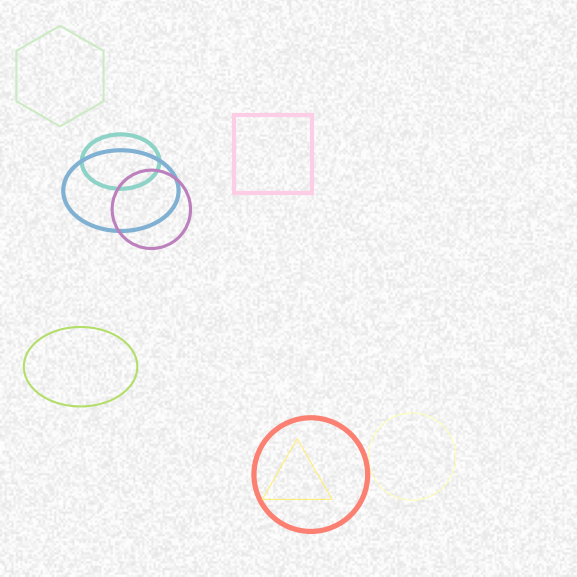[{"shape": "oval", "thickness": 2, "radius": 0.34, "center": [0.209, 0.719]}, {"shape": "circle", "thickness": 0.5, "radius": 0.38, "center": [0.714, 0.209]}, {"shape": "circle", "thickness": 2.5, "radius": 0.49, "center": [0.538, 0.177]}, {"shape": "oval", "thickness": 2, "radius": 0.5, "center": [0.209, 0.669]}, {"shape": "oval", "thickness": 1, "radius": 0.49, "center": [0.14, 0.364]}, {"shape": "square", "thickness": 2, "radius": 0.34, "center": [0.473, 0.732]}, {"shape": "circle", "thickness": 1.5, "radius": 0.34, "center": [0.262, 0.637]}, {"shape": "hexagon", "thickness": 1, "radius": 0.44, "center": [0.104, 0.867]}, {"shape": "triangle", "thickness": 0.5, "radius": 0.35, "center": [0.515, 0.169]}]